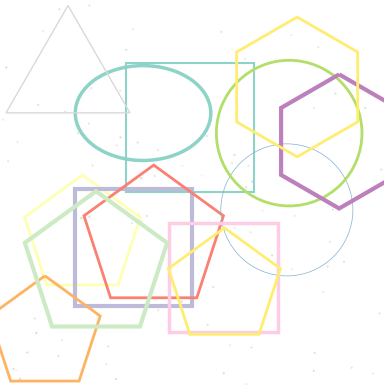[{"shape": "oval", "thickness": 2.5, "radius": 0.88, "center": [0.372, 0.706]}, {"shape": "square", "thickness": 1.5, "radius": 0.84, "center": [0.494, 0.668]}, {"shape": "pentagon", "thickness": 2, "radius": 0.79, "center": [0.214, 0.387]}, {"shape": "square", "thickness": 3, "radius": 0.76, "center": [0.347, 0.358]}, {"shape": "pentagon", "thickness": 2, "radius": 0.95, "center": [0.399, 0.381]}, {"shape": "circle", "thickness": 0.5, "radius": 0.86, "center": [0.745, 0.455]}, {"shape": "pentagon", "thickness": 2, "radius": 0.76, "center": [0.117, 0.132]}, {"shape": "circle", "thickness": 2, "radius": 0.95, "center": [0.751, 0.654]}, {"shape": "square", "thickness": 2.5, "radius": 0.7, "center": [0.58, 0.279]}, {"shape": "triangle", "thickness": 1, "radius": 0.93, "center": [0.177, 0.8]}, {"shape": "hexagon", "thickness": 3, "radius": 0.87, "center": [0.881, 0.633]}, {"shape": "pentagon", "thickness": 3, "radius": 0.97, "center": [0.249, 0.309]}, {"shape": "pentagon", "thickness": 2, "radius": 0.76, "center": [0.583, 0.255]}, {"shape": "hexagon", "thickness": 2, "radius": 0.91, "center": [0.772, 0.774]}]